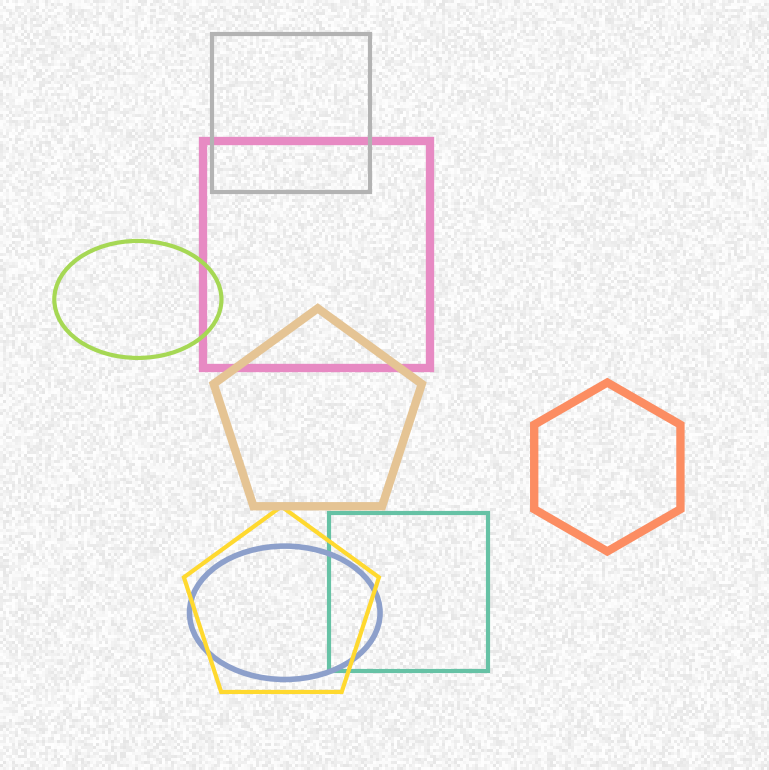[{"shape": "square", "thickness": 1.5, "radius": 0.51, "center": [0.53, 0.231]}, {"shape": "hexagon", "thickness": 3, "radius": 0.55, "center": [0.789, 0.394]}, {"shape": "oval", "thickness": 2, "radius": 0.62, "center": [0.37, 0.204]}, {"shape": "square", "thickness": 3, "radius": 0.74, "center": [0.411, 0.669]}, {"shape": "oval", "thickness": 1.5, "radius": 0.54, "center": [0.179, 0.611]}, {"shape": "pentagon", "thickness": 1.5, "radius": 0.67, "center": [0.365, 0.209]}, {"shape": "pentagon", "thickness": 3, "radius": 0.71, "center": [0.413, 0.457]}, {"shape": "square", "thickness": 1.5, "radius": 0.52, "center": [0.378, 0.853]}]